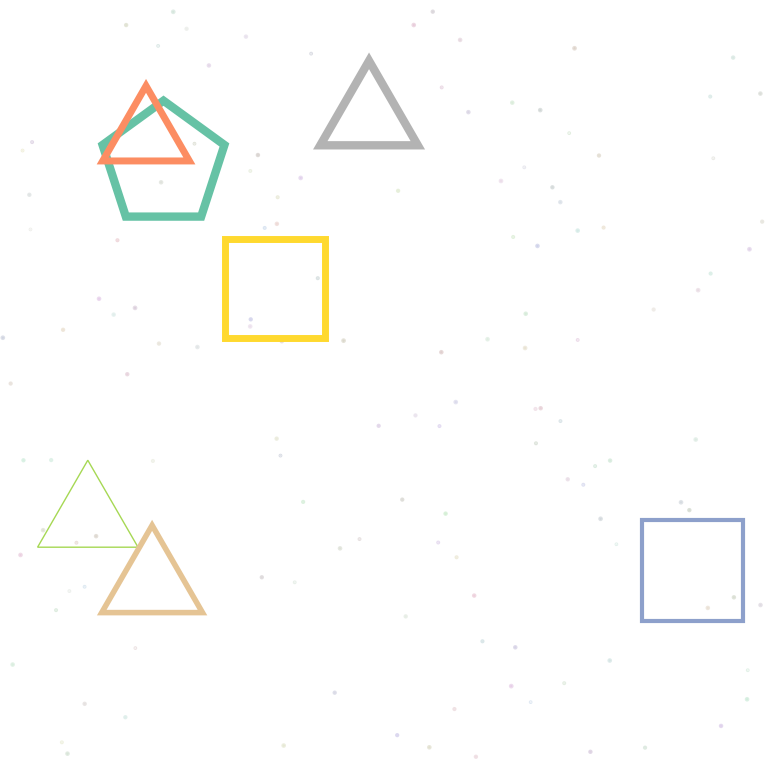[{"shape": "pentagon", "thickness": 3, "radius": 0.42, "center": [0.212, 0.786]}, {"shape": "triangle", "thickness": 2.5, "radius": 0.33, "center": [0.19, 0.823]}, {"shape": "square", "thickness": 1.5, "radius": 0.33, "center": [0.9, 0.259]}, {"shape": "triangle", "thickness": 0.5, "radius": 0.38, "center": [0.114, 0.327]}, {"shape": "square", "thickness": 2.5, "radius": 0.32, "center": [0.357, 0.626]}, {"shape": "triangle", "thickness": 2, "radius": 0.38, "center": [0.198, 0.242]}, {"shape": "triangle", "thickness": 3, "radius": 0.37, "center": [0.479, 0.848]}]